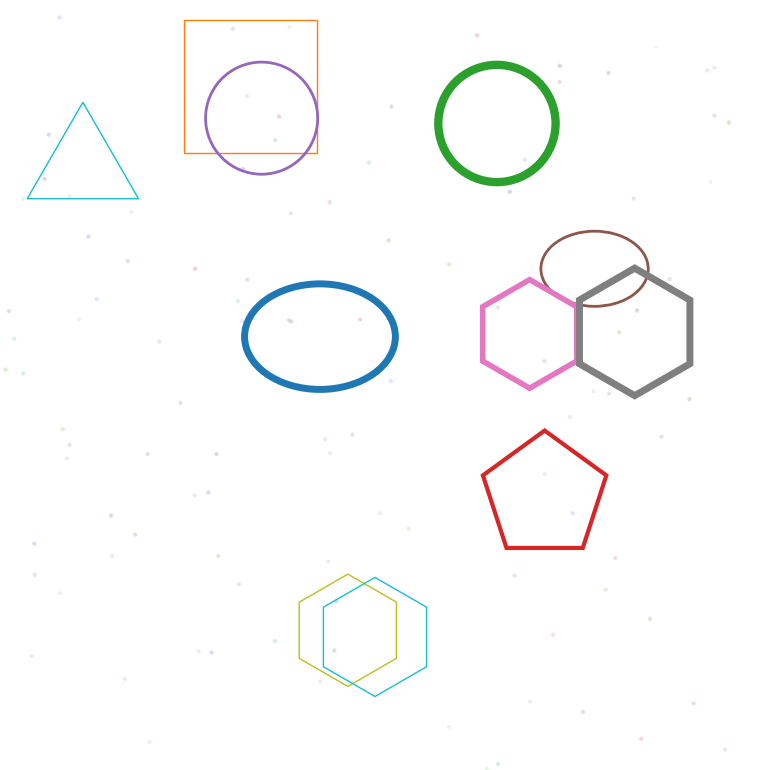[{"shape": "oval", "thickness": 2.5, "radius": 0.49, "center": [0.416, 0.563]}, {"shape": "square", "thickness": 0.5, "radius": 0.43, "center": [0.325, 0.888]}, {"shape": "circle", "thickness": 3, "radius": 0.38, "center": [0.645, 0.84]}, {"shape": "pentagon", "thickness": 1.5, "radius": 0.42, "center": [0.707, 0.357]}, {"shape": "circle", "thickness": 1, "radius": 0.36, "center": [0.34, 0.847]}, {"shape": "oval", "thickness": 1, "radius": 0.35, "center": [0.772, 0.651]}, {"shape": "hexagon", "thickness": 2, "radius": 0.35, "center": [0.688, 0.566]}, {"shape": "hexagon", "thickness": 2.5, "radius": 0.41, "center": [0.824, 0.569]}, {"shape": "hexagon", "thickness": 0.5, "radius": 0.36, "center": [0.452, 0.181]}, {"shape": "hexagon", "thickness": 0.5, "radius": 0.39, "center": [0.487, 0.173]}, {"shape": "triangle", "thickness": 0.5, "radius": 0.42, "center": [0.108, 0.784]}]